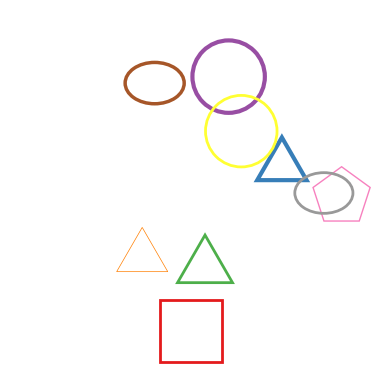[{"shape": "square", "thickness": 2, "radius": 0.4, "center": [0.496, 0.14]}, {"shape": "triangle", "thickness": 3, "radius": 0.37, "center": [0.732, 0.569]}, {"shape": "triangle", "thickness": 2, "radius": 0.41, "center": [0.533, 0.307]}, {"shape": "circle", "thickness": 3, "radius": 0.47, "center": [0.594, 0.801]}, {"shape": "triangle", "thickness": 0.5, "radius": 0.38, "center": [0.369, 0.333]}, {"shape": "circle", "thickness": 2, "radius": 0.46, "center": [0.627, 0.659]}, {"shape": "oval", "thickness": 2.5, "radius": 0.38, "center": [0.402, 0.784]}, {"shape": "pentagon", "thickness": 1, "radius": 0.39, "center": [0.887, 0.489]}, {"shape": "oval", "thickness": 2, "radius": 0.38, "center": [0.841, 0.499]}]